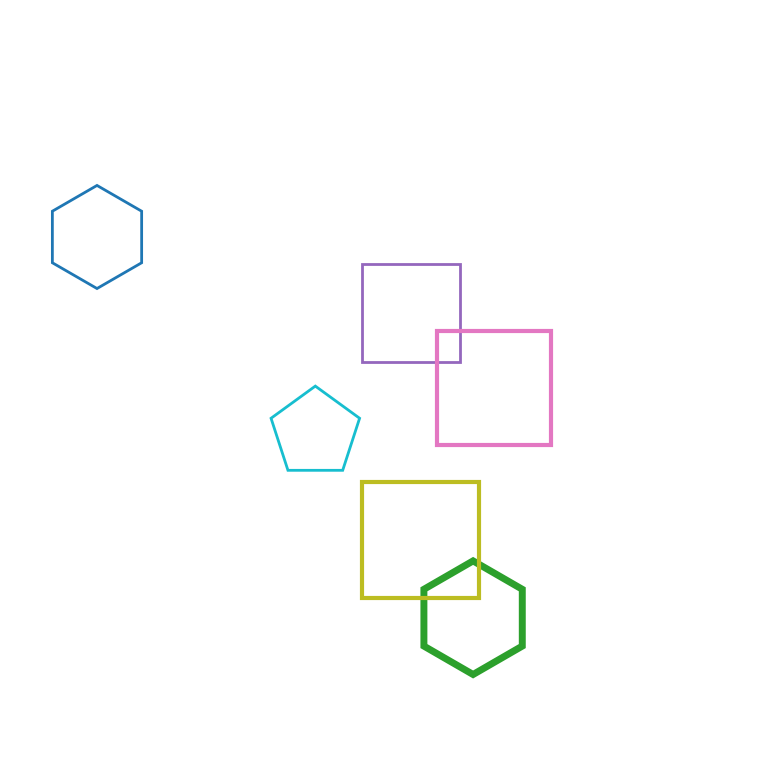[{"shape": "hexagon", "thickness": 1, "radius": 0.33, "center": [0.126, 0.692]}, {"shape": "hexagon", "thickness": 2.5, "radius": 0.37, "center": [0.614, 0.198]}, {"shape": "square", "thickness": 1, "radius": 0.32, "center": [0.534, 0.594]}, {"shape": "square", "thickness": 1.5, "radius": 0.37, "center": [0.641, 0.496]}, {"shape": "square", "thickness": 1.5, "radius": 0.38, "center": [0.546, 0.298]}, {"shape": "pentagon", "thickness": 1, "radius": 0.3, "center": [0.41, 0.438]}]